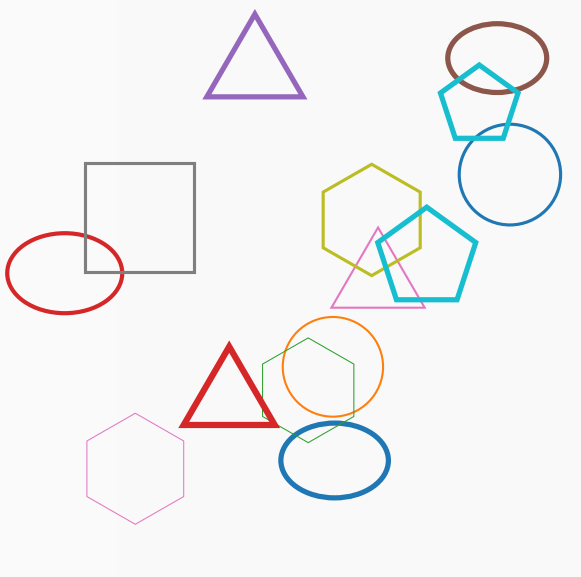[{"shape": "oval", "thickness": 2.5, "radius": 0.46, "center": [0.576, 0.202]}, {"shape": "circle", "thickness": 1.5, "radius": 0.44, "center": [0.877, 0.697]}, {"shape": "circle", "thickness": 1, "radius": 0.43, "center": [0.573, 0.364]}, {"shape": "hexagon", "thickness": 0.5, "radius": 0.45, "center": [0.53, 0.323]}, {"shape": "triangle", "thickness": 3, "radius": 0.45, "center": [0.394, 0.308]}, {"shape": "oval", "thickness": 2, "radius": 0.49, "center": [0.111, 0.526]}, {"shape": "triangle", "thickness": 2.5, "radius": 0.48, "center": [0.439, 0.879]}, {"shape": "oval", "thickness": 2.5, "radius": 0.43, "center": [0.855, 0.899]}, {"shape": "hexagon", "thickness": 0.5, "radius": 0.48, "center": [0.233, 0.187]}, {"shape": "triangle", "thickness": 1, "radius": 0.46, "center": [0.65, 0.513]}, {"shape": "square", "thickness": 1.5, "radius": 0.47, "center": [0.24, 0.622]}, {"shape": "hexagon", "thickness": 1.5, "radius": 0.48, "center": [0.639, 0.618]}, {"shape": "pentagon", "thickness": 2.5, "radius": 0.35, "center": [0.825, 0.816]}, {"shape": "pentagon", "thickness": 2.5, "radius": 0.44, "center": [0.734, 0.552]}]